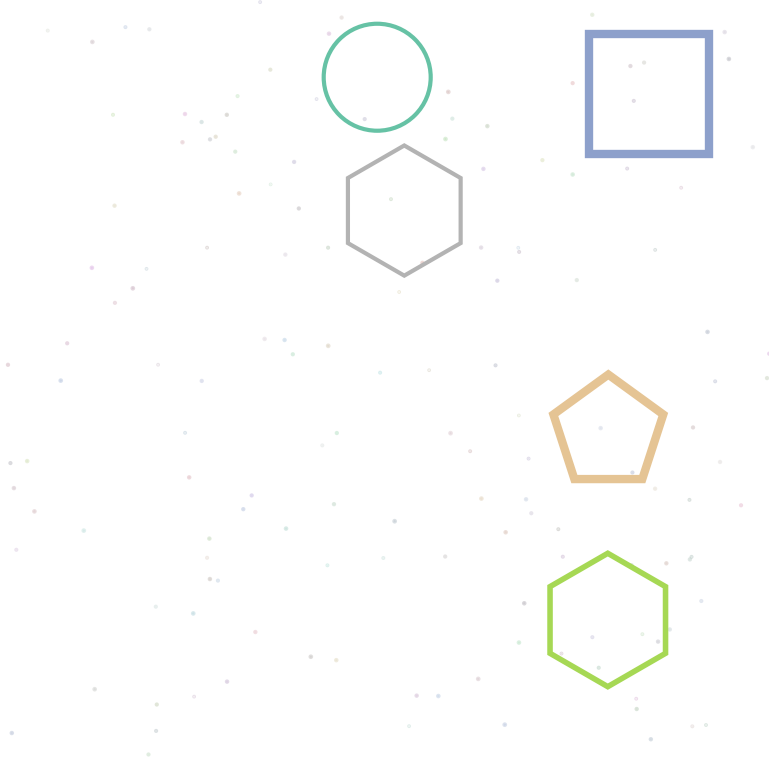[{"shape": "circle", "thickness": 1.5, "radius": 0.35, "center": [0.49, 0.9]}, {"shape": "square", "thickness": 3, "radius": 0.39, "center": [0.843, 0.878]}, {"shape": "hexagon", "thickness": 2, "radius": 0.43, "center": [0.789, 0.195]}, {"shape": "pentagon", "thickness": 3, "radius": 0.38, "center": [0.79, 0.439]}, {"shape": "hexagon", "thickness": 1.5, "radius": 0.42, "center": [0.525, 0.727]}]